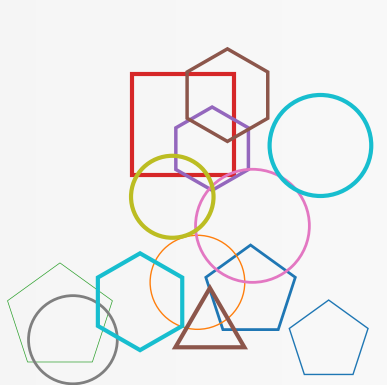[{"shape": "pentagon", "thickness": 1, "radius": 0.53, "center": [0.848, 0.114]}, {"shape": "pentagon", "thickness": 2, "radius": 0.61, "center": [0.647, 0.242]}, {"shape": "circle", "thickness": 1, "radius": 0.61, "center": [0.51, 0.267]}, {"shape": "pentagon", "thickness": 0.5, "radius": 0.71, "center": [0.155, 0.175]}, {"shape": "square", "thickness": 3, "radius": 0.65, "center": [0.472, 0.677]}, {"shape": "hexagon", "thickness": 2.5, "radius": 0.54, "center": [0.547, 0.614]}, {"shape": "hexagon", "thickness": 2.5, "radius": 0.6, "center": [0.587, 0.753]}, {"shape": "triangle", "thickness": 3, "radius": 0.51, "center": [0.542, 0.149]}, {"shape": "circle", "thickness": 2, "radius": 0.73, "center": [0.652, 0.413]}, {"shape": "circle", "thickness": 2, "radius": 0.57, "center": [0.188, 0.118]}, {"shape": "circle", "thickness": 3, "radius": 0.53, "center": [0.445, 0.489]}, {"shape": "hexagon", "thickness": 3, "radius": 0.63, "center": [0.361, 0.216]}, {"shape": "circle", "thickness": 3, "radius": 0.66, "center": [0.827, 0.622]}]